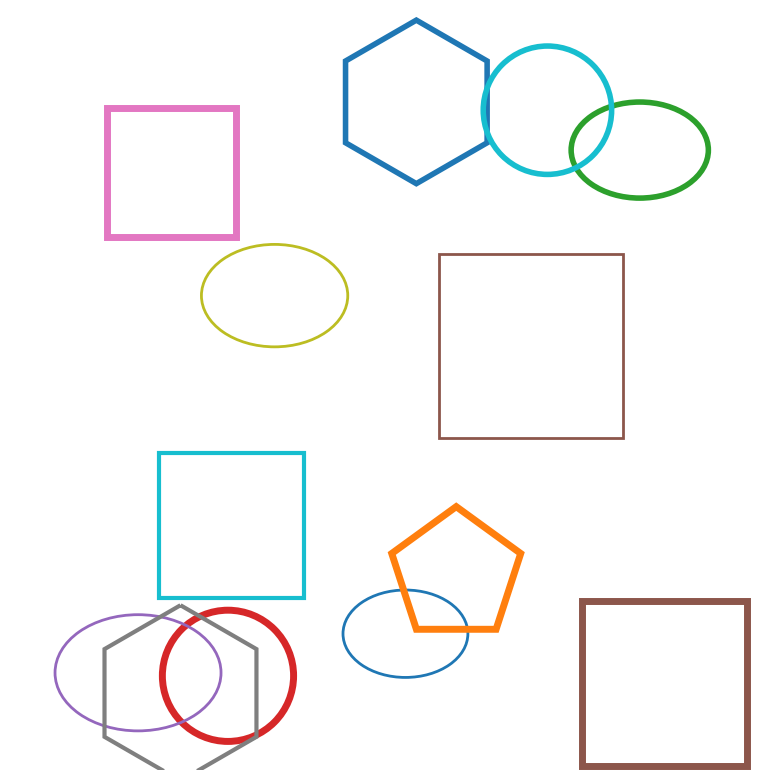[{"shape": "hexagon", "thickness": 2, "radius": 0.53, "center": [0.541, 0.868]}, {"shape": "oval", "thickness": 1, "radius": 0.41, "center": [0.527, 0.177]}, {"shape": "pentagon", "thickness": 2.5, "radius": 0.44, "center": [0.593, 0.254]}, {"shape": "oval", "thickness": 2, "radius": 0.45, "center": [0.831, 0.805]}, {"shape": "circle", "thickness": 2.5, "radius": 0.43, "center": [0.296, 0.122]}, {"shape": "oval", "thickness": 1, "radius": 0.54, "center": [0.179, 0.126]}, {"shape": "square", "thickness": 2.5, "radius": 0.54, "center": [0.863, 0.112]}, {"shape": "square", "thickness": 1, "radius": 0.6, "center": [0.69, 0.551]}, {"shape": "square", "thickness": 2.5, "radius": 0.42, "center": [0.223, 0.775]}, {"shape": "hexagon", "thickness": 1.5, "radius": 0.57, "center": [0.234, 0.1]}, {"shape": "oval", "thickness": 1, "radius": 0.48, "center": [0.357, 0.616]}, {"shape": "circle", "thickness": 2, "radius": 0.42, "center": [0.711, 0.857]}, {"shape": "square", "thickness": 1.5, "radius": 0.47, "center": [0.301, 0.318]}]